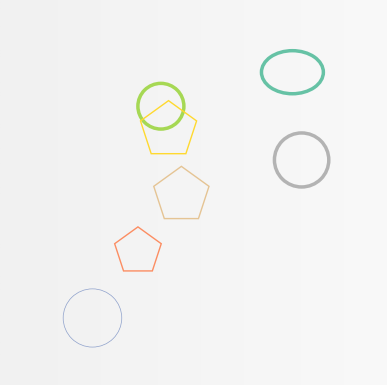[{"shape": "oval", "thickness": 2.5, "radius": 0.4, "center": [0.755, 0.812]}, {"shape": "pentagon", "thickness": 1, "radius": 0.32, "center": [0.356, 0.347]}, {"shape": "circle", "thickness": 0.5, "radius": 0.38, "center": [0.239, 0.174]}, {"shape": "circle", "thickness": 2.5, "radius": 0.3, "center": [0.415, 0.724]}, {"shape": "pentagon", "thickness": 1, "radius": 0.38, "center": [0.435, 0.662]}, {"shape": "pentagon", "thickness": 1, "radius": 0.37, "center": [0.468, 0.493]}, {"shape": "circle", "thickness": 2.5, "radius": 0.35, "center": [0.778, 0.585]}]